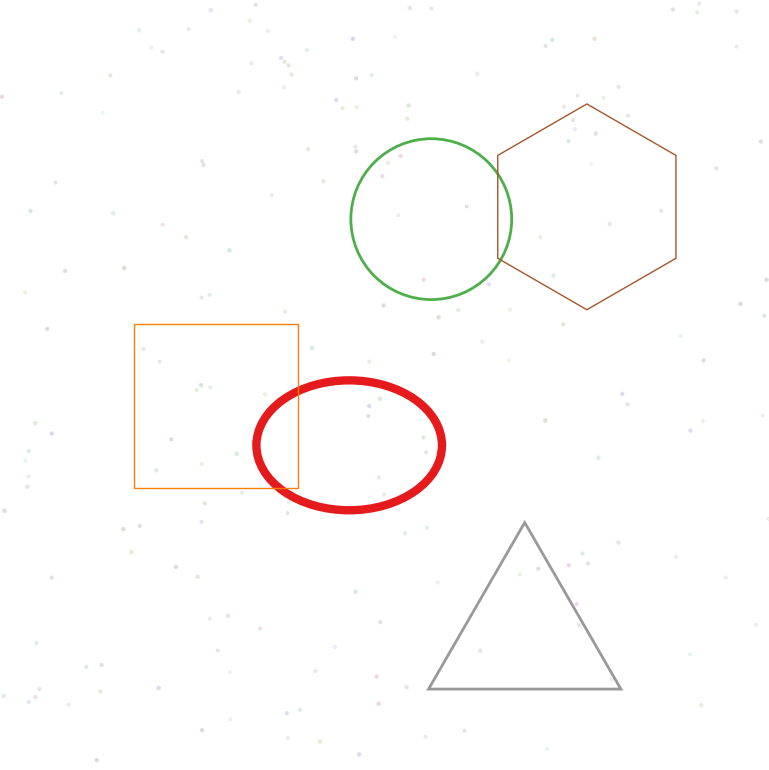[{"shape": "oval", "thickness": 3, "radius": 0.6, "center": [0.453, 0.422]}, {"shape": "circle", "thickness": 1, "radius": 0.52, "center": [0.56, 0.715]}, {"shape": "square", "thickness": 0.5, "radius": 0.53, "center": [0.28, 0.473]}, {"shape": "hexagon", "thickness": 0.5, "radius": 0.67, "center": [0.762, 0.731]}, {"shape": "triangle", "thickness": 1, "radius": 0.72, "center": [0.681, 0.177]}]